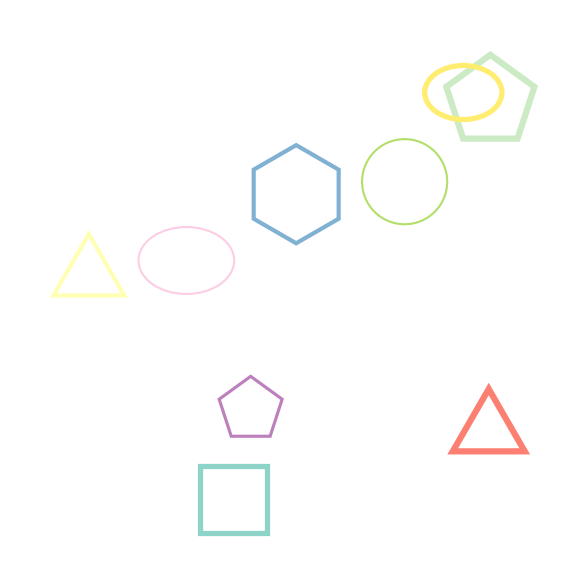[{"shape": "square", "thickness": 2.5, "radius": 0.29, "center": [0.405, 0.134]}, {"shape": "triangle", "thickness": 2, "radius": 0.35, "center": [0.154, 0.523]}, {"shape": "triangle", "thickness": 3, "radius": 0.36, "center": [0.846, 0.254]}, {"shape": "hexagon", "thickness": 2, "radius": 0.42, "center": [0.513, 0.663]}, {"shape": "circle", "thickness": 1, "radius": 0.37, "center": [0.701, 0.685]}, {"shape": "oval", "thickness": 1, "radius": 0.41, "center": [0.323, 0.548]}, {"shape": "pentagon", "thickness": 1.5, "radius": 0.29, "center": [0.434, 0.29]}, {"shape": "pentagon", "thickness": 3, "radius": 0.4, "center": [0.849, 0.824]}, {"shape": "oval", "thickness": 2.5, "radius": 0.33, "center": [0.802, 0.839]}]